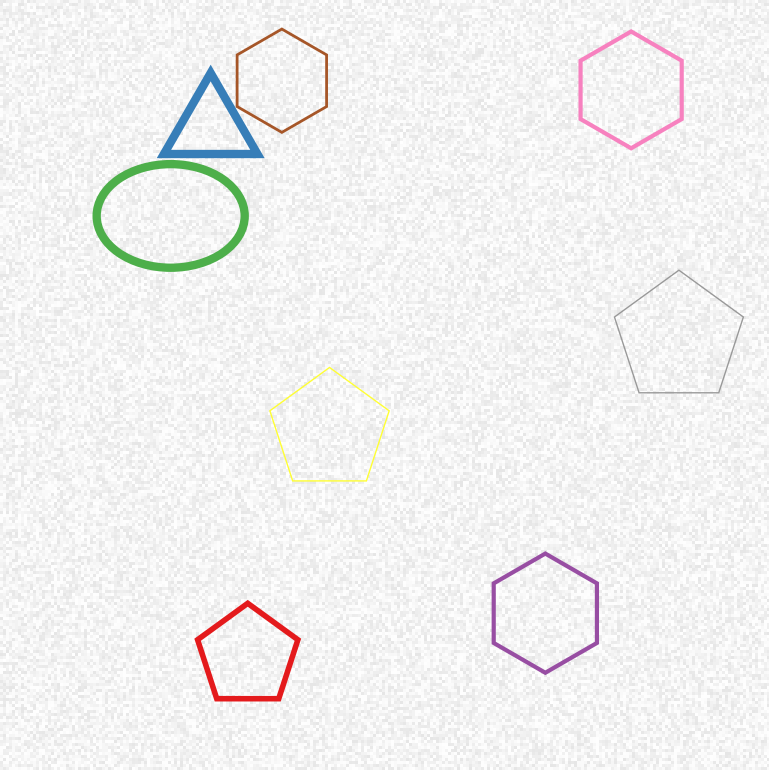[{"shape": "pentagon", "thickness": 2, "radius": 0.34, "center": [0.322, 0.148]}, {"shape": "triangle", "thickness": 3, "radius": 0.35, "center": [0.274, 0.835]}, {"shape": "oval", "thickness": 3, "radius": 0.48, "center": [0.222, 0.72]}, {"shape": "hexagon", "thickness": 1.5, "radius": 0.39, "center": [0.708, 0.204]}, {"shape": "pentagon", "thickness": 0.5, "radius": 0.41, "center": [0.428, 0.441]}, {"shape": "hexagon", "thickness": 1, "radius": 0.34, "center": [0.366, 0.895]}, {"shape": "hexagon", "thickness": 1.5, "radius": 0.38, "center": [0.82, 0.883]}, {"shape": "pentagon", "thickness": 0.5, "radius": 0.44, "center": [0.882, 0.561]}]